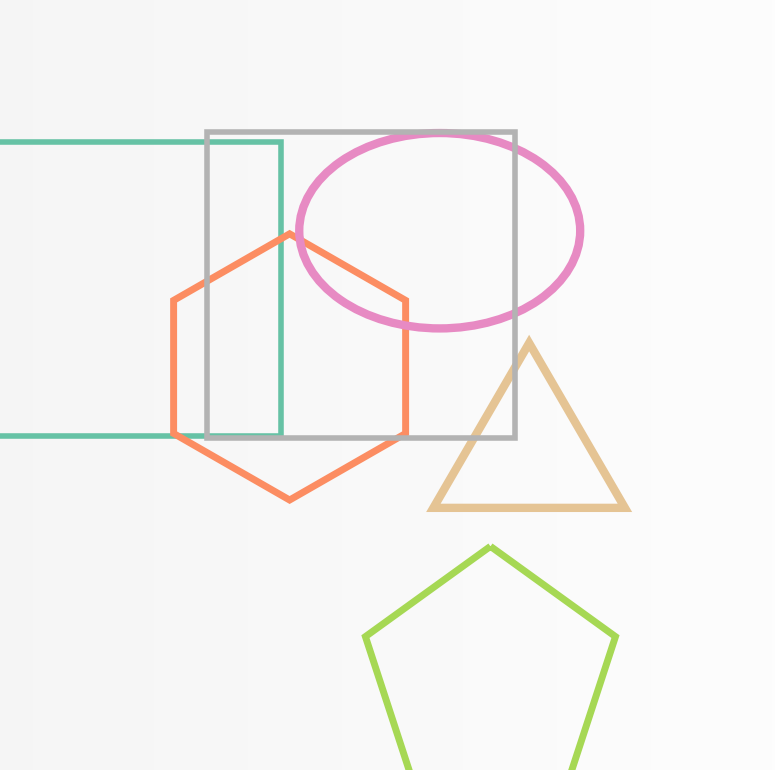[{"shape": "square", "thickness": 2, "radius": 0.95, "center": [0.172, 0.625]}, {"shape": "hexagon", "thickness": 2.5, "radius": 0.86, "center": [0.374, 0.523]}, {"shape": "oval", "thickness": 3, "radius": 0.91, "center": [0.567, 0.7]}, {"shape": "pentagon", "thickness": 2.5, "radius": 0.85, "center": [0.633, 0.121]}, {"shape": "triangle", "thickness": 3, "radius": 0.71, "center": [0.683, 0.412]}, {"shape": "square", "thickness": 2, "radius": 0.99, "center": [0.466, 0.63]}]